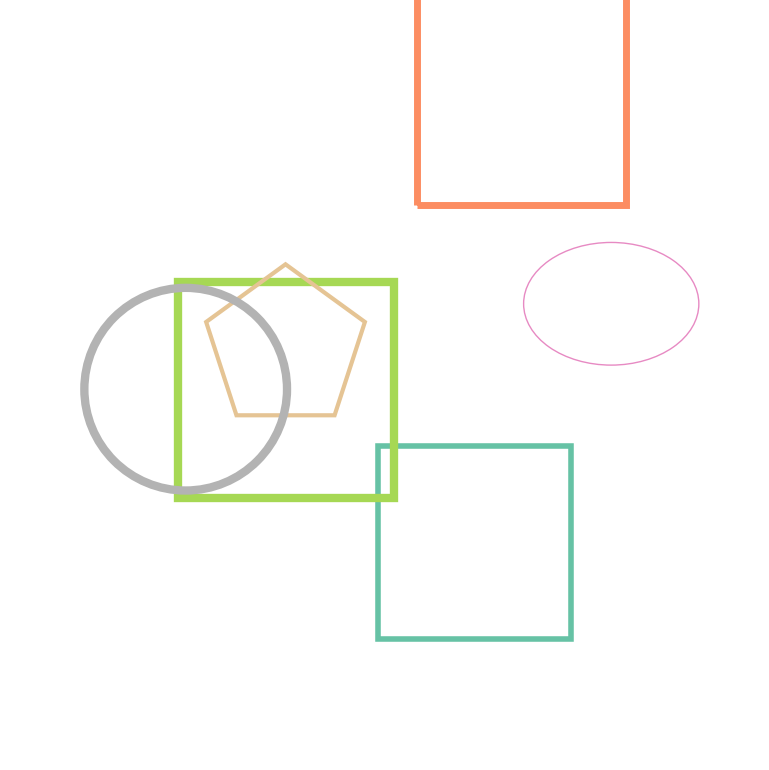[{"shape": "square", "thickness": 2, "radius": 0.63, "center": [0.616, 0.296]}, {"shape": "square", "thickness": 2.5, "radius": 0.68, "center": [0.677, 0.87]}, {"shape": "oval", "thickness": 0.5, "radius": 0.57, "center": [0.794, 0.605]}, {"shape": "square", "thickness": 3, "radius": 0.7, "center": [0.371, 0.494]}, {"shape": "pentagon", "thickness": 1.5, "radius": 0.54, "center": [0.371, 0.548]}, {"shape": "circle", "thickness": 3, "radius": 0.66, "center": [0.241, 0.495]}]